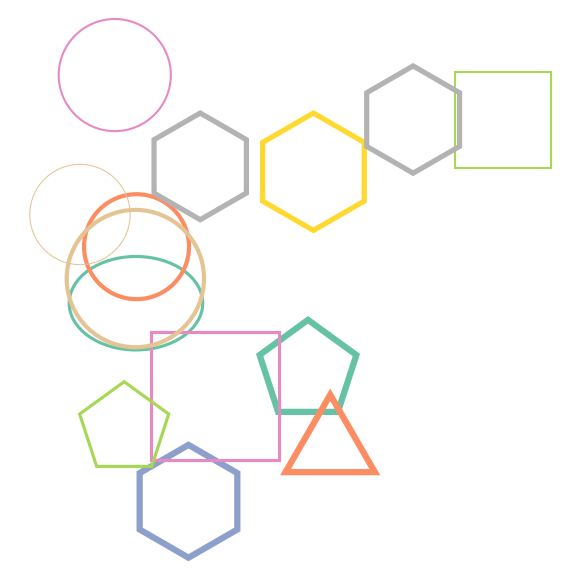[{"shape": "oval", "thickness": 1.5, "radius": 0.58, "center": [0.235, 0.474]}, {"shape": "pentagon", "thickness": 3, "radius": 0.44, "center": [0.533, 0.357]}, {"shape": "triangle", "thickness": 3, "radius": 0.45, "center": [0.572, 0.226]}, {"shape": "circle", "thickness": 2, "radius": 0.45, "center": [0.236, 0.572]}, {"shape": "hexagon", "thickness": 3, "radius": 0.49, "center": [0.326, 0.131]}, {"shape": "square", "thickness": 1.5, "radius": 0.55, "center": [0.372, 0.314]}, {"shape": "circle", "thickness": 1, "radius": 0.49, "center": [0.199, 0.869]}, {"shape": "square", "thickness": 1, "radius": 0.42, "center": [0.871, 0.791]}, {"shape": "pentagon", "thickness": 1.5, "radius": 0.41, "center": [0.215, 0.257]}, {"shape": "hexagon", "thickness": 2.5, "radius": 0.51, "center": [0.543, 0.702]}, {"shape": "circle", "thickness": 2, "radius": 0.59, "center": [0.234, 0.517]}, {"shape": "circle", "thickness": 0.5, "radius": 0.43, "center": [0.138, 0.628]}, {"shape": "hexagon", "thickness": 2.5, "radius": 0.46, "center": [0.347, 0.711]}, {"shape": "hexagon", "thickness": 2.5, "radius": 0.46, "center": [0.715, 0.792]}]